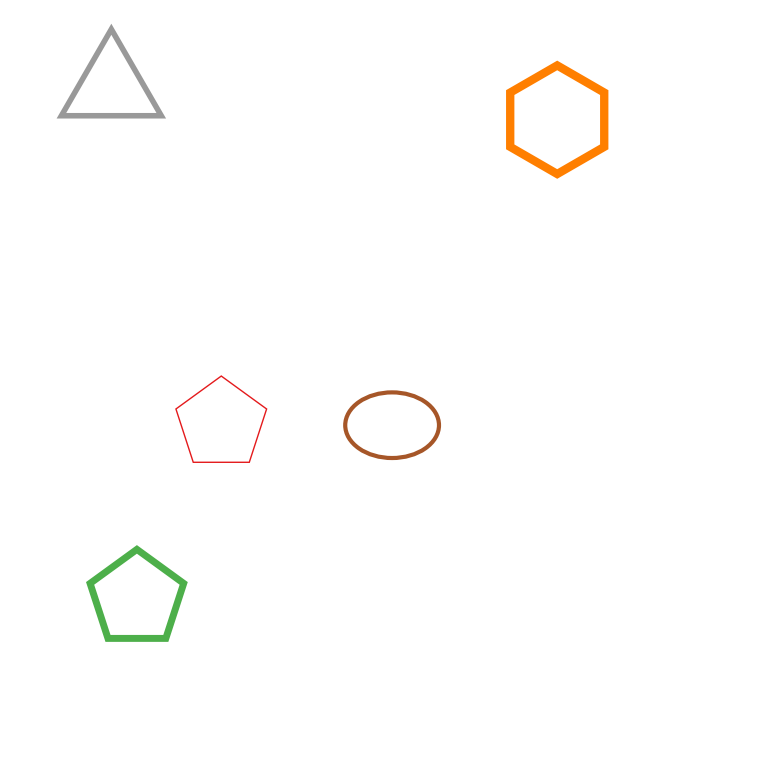[{"shape": "pentagon", "thickness": 0.5, "radius": 0.31, "center": [0.287, 0.45]}, {"shape": "pentagon", "thickness": 2.5, "radius": 0.32, "center": [0.178, 0.223]}, {"shape": "hexagon", "thickness": 3, "radius": 0.35, "center": [0.724, 0.845]}, {"shape": "oval", "thickness": 1.5, "radius": 0.3, "center": [0.509, 0.448]}, {"shape": "triangle", "thickness": 2, "radius": 0.37, "center": [0.145, 0.887]}]